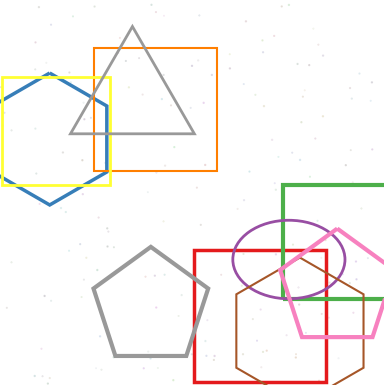[{"shape": "square", "thickness": 2.5, "radius": 0.85, "center": [0.676, 0.18]}, {"shape": "hexagon", "thickness": 2.5, "radius": 0.86, "center": [0.129, 0.639]}, {"shape": "square", "thickness": 3, "radius": 0.74, "center": [0.884, 0.371]}, {"shape": "oval", "thickness": 2, "radius": 0.73, "center": [0.75, 0.326]}, {"shape": "square", "thickness": 1.5, "radius": 0.8, "center": [0.404, 0.716]}, {"shape": "square", "thickness": 2, "radius": 0.7, "center": [0.145, 0.66]}, {"shape": "hexagon", "thickness": 1.5, "radius": 0.95, "center": [0.779, 0.14]}, {"shape": "pentagon", "thickness": 3, "radius": 0.78, "center": [0.876, 0.25]}, {"shape": "pentagon", "thickness": 3, "radius": 0.78, "center": [0.392, 0.202]}, {"shape": "triangle", "thickness": 2, "radius": 0.93, "center": [0.344, 0.745]}]